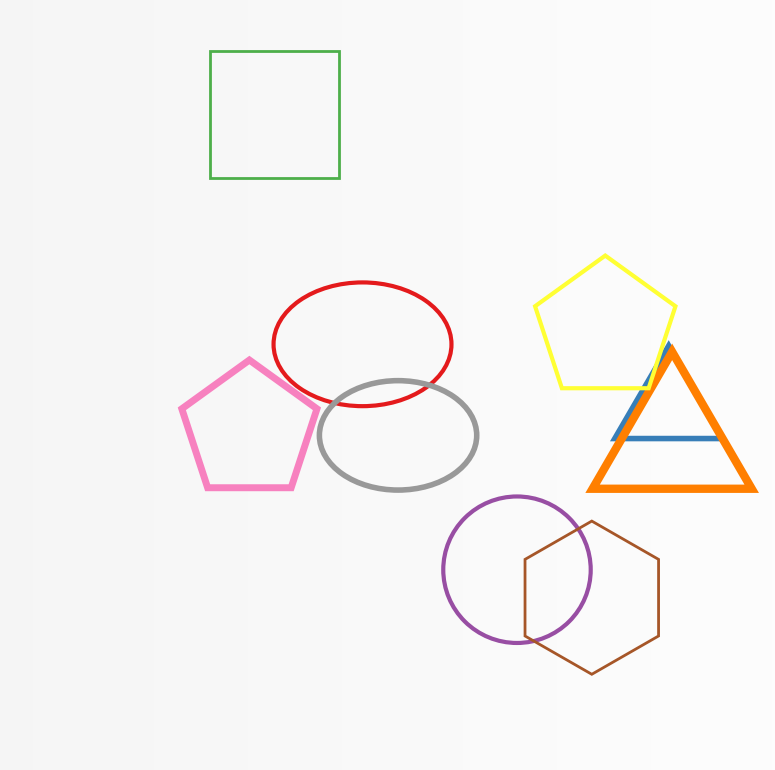[{"shape": "oval", "thickness": 1.5, "radius": 0.57, "center": [0.468, 0.553]}, {"shape": "triangle", "thickness": 2, "radius": 0.4, "center": [0.863, 0.471]}, {"shape": "square", "thickness": 1, "radius": 0.41, "center": [0.354, 0.852]}, {"shape": "circle", "thickness": 1.5, "radius": 0.48, "center": [0.667, 0.26]}, {"shape": "triangle", "thickness": 3, "radius": 0.59, "center": [0.867, 0.425]}, {"shape": "pentagon", "thickness": 1.5, "radius": 0.48, "center": [0.781, 0.573]}, {"shape": "hexagon", "thickness": 1, "radius": 0.5, "center": [0.764, 0.224]}, {"shape": "pentagon", "thickness": 2.5, "radius": 0.46, "center": [0.322, 0.441]}, {"shape": "oval", "thickness": 2, "radius": 0.51, "center": [0.514, 0.435]}]